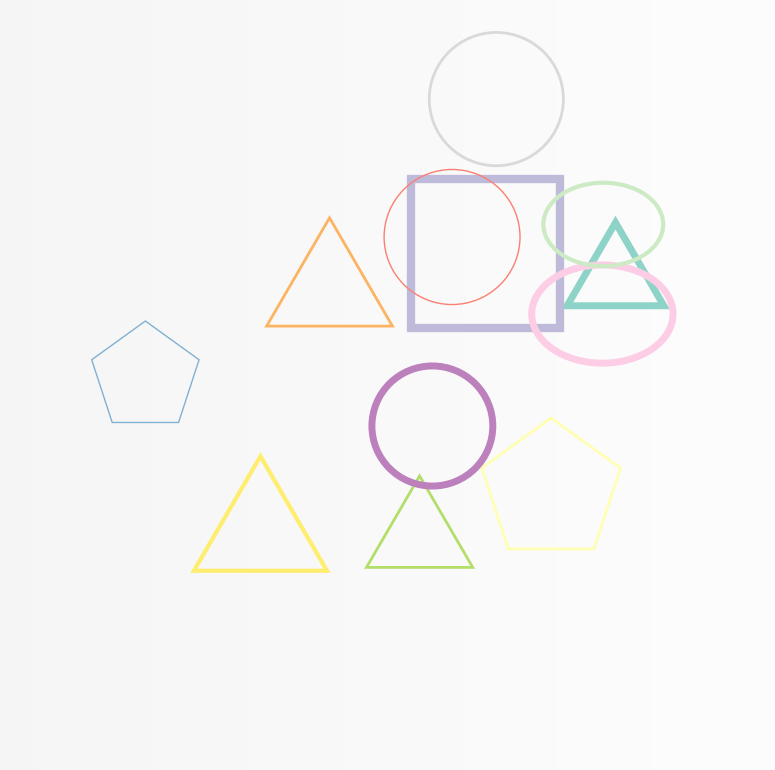[{"shape": "triangle", "thickness": 2.5, "radius": 0.36, "center": [0.794, 0.639]}, {"shape": "pentagon", "thickness": 1, "radius": 0.47, "center": [0.711, 0.363]}, {"shape": "square", "thickness": 3, "radius": 0.48, "center": [0.627, 0.671]}, {"shape": "circle", "thickness": 0.5, "radius": 0.44, "center": [0.583, 0.692]}, {"shape": "pentagon", "thickness": 0.5, "radius": 0.36, "center": [0.188, 0.51]}, {"shape": "triangle", "thickness": 1, "radius": 0.47, "center": [0.425, 0.623]}, {"shape": "triangle", "thickness": 1, "radius": 0.4, "center": [0.541, 0.303]}, {"shape": "oval", "thickness": 2.5, "radius": 0.46, "center": [0.777, 0.592]}, {"shape": "circle", "thickness": 1, "radius": 0.43, "center": [0.64, 0.871]}, {"shape": "circle", "thickness": 2.5, "radius": 0.39, "center": [0.558, 0.447]}, {"shape": "oval", "thickness": 1.5, "radius": 0.39, "center": [0.778, 0.709]}, {"shape": "triangle", "thickness": 1.5, "radius": 0.5, "center": [0.336, 0.308]}]